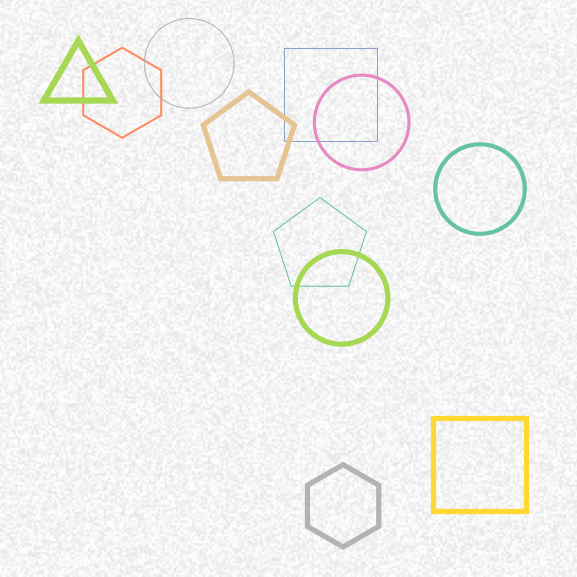[{"shape": "pentagon", "thickness": 0.5, "radius": 0.42, "center": [0.554, 0.572]}, {"shape": "circle", "thickness": 2, "radius": 0.39, "center": [0.831, 0.672]}, {"shape": "hexagon", "thickness": 1, "radius": 0.39, "center": [0.212, 0.839]}, {"shape": "square", "thickness": 0.5, "radius": 0.4, "center": [0.572, 0.835]}, {"shape": "circle", "thickness": 1.5, "radius": 0.41, "center": [0.626, 0.787]}, {"shape": "circle", "thickness": 2.5, "radius": 0.4, "center": [0.592, 0.483]}, {"shape": "triangle", "thickness": 3, "radius": 0.35, "center": [0.136, 0.86]}, {"shape": "square", "thickness": 2.5, "radius": 0.4, "center": [0.83, 0.195]}, {"shape": "pentagon", "thickness": 2.5, "radius": 0.42, "center": [0.431, 0.757]}, {"shape": "hexagon", "thickness": 2.5, "radius": 0.36, "center": [0.594, 0.123]}, {"shape": "circle", "thickness": 0.5, "radius": 0.39, "center": [0.328, 0.889]}]